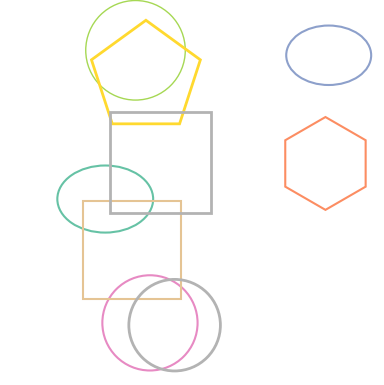[{"shape": "oval", "thickness": 1.5, "radius": 0.62, "center": [0.273, 0.483]}, {"shape": "hexagon", "thickness": 1.5, "radius": 0.6, "center": [0.845, 0.575]}, {"shape": "oval", "thickness": 1.5, "radius": 0.55, "center": [0.854, 0.856]}, {"shape": "circle", "thickness": 1.5, "radius": 0.62, "center": [0.39, 0.161]}, {"shape": "circle", "thickness": 1, "radius": 0.65, "center": [0.352, 0.869]}, {"shape": "pentagon", "thickness": 2, "radius": 0.74, "center": [0.379, 0.799]}, {"shape": "square", "thickness": 1.5, "radius": 0.63, "center": [0.343, 0.351]}, {"shape": "circle", "thickness": 2, "radius": 0.59, "center": [0.454, 0.155]}, {"shape": "square", "thickness": 2, "radius": 0.65, "center": [0.418, 0.578]}]